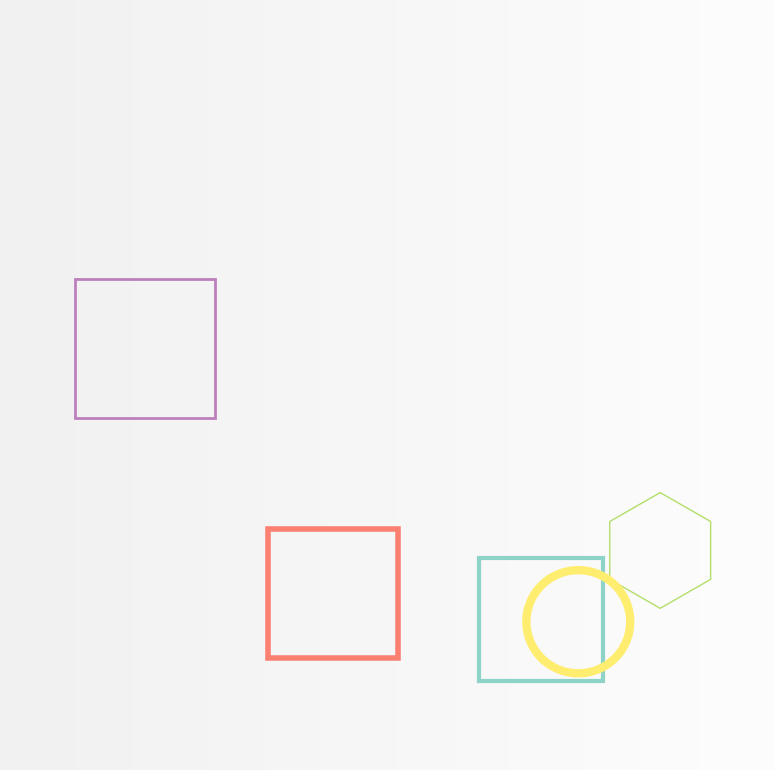[{"shape": "square", "thickness": 1.5, "radius": 0.4, "center": [0.698, 0.196]}, {"shape": "square", "thickness": 2, "radius": 0.42, "center": [0.429, 0.229]}, {"shape": "hexagon", "thickness": 0.5, "radius": 0.38, "center": [0.852, 0.285]}, {"shape": "square", "thickness": 1, "radius": 0.45, "center": [0.187, 0.548]}, {"shape": "circle", "thickness": 3, "radius": 0.33, "center": [0.746, 0.193]}]